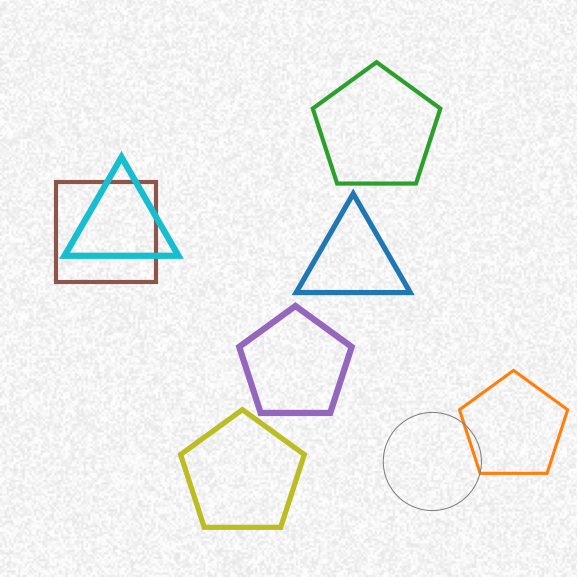[{"shape": "triangle", "thickness": 2.5, "radius": 0.57, "center": [0.612, 0.55]}, {"shape": "pentagon", "thickness": 1.5, "radius": 0.49, "center": [0.889, 0.259]}, {"shape": "pentagon", "thickness": 2, "radius": 0.58, "center": [0.652, 0.775]}, {"shape": "pentagon", "thickness": 3, "radius": 0.51, "center": [0.512, 0.367]}, {"shape": "square", "thickness": 2, "radius": 0.43, "center": [0.184, 0.597]}, {"shape": "circle", "thickness": 0.5, "radius": 0.42, "center": [0.749, 0.2]}, {"shape": "pentagon", "thickness": 2.5, "radius": 0.56, "center": [0.42, 0.177]}, {"shape": "triangle", "thickness": 3, "radius": 0.57, "center": [0.21, 0.613]}]